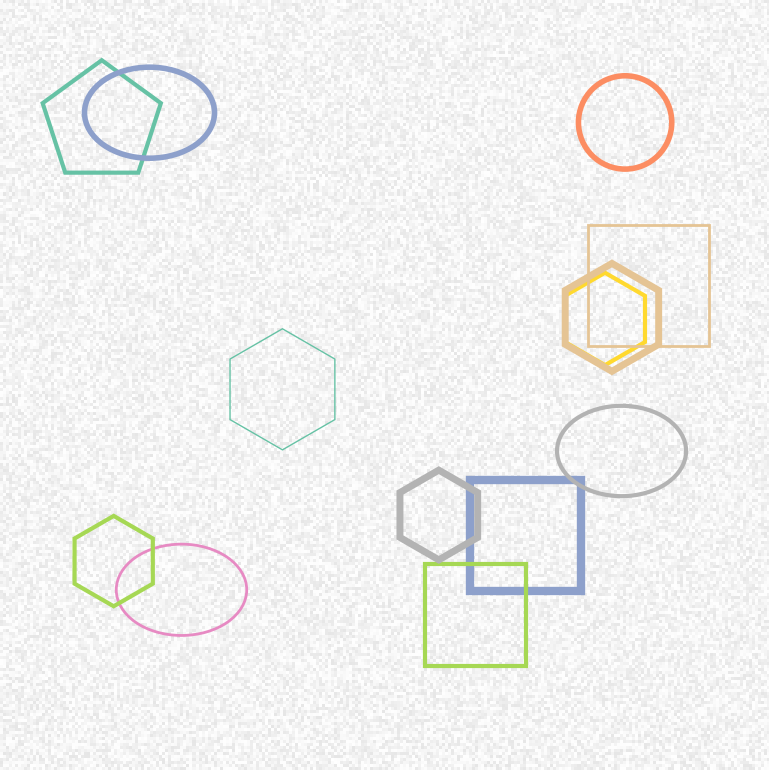[{"shape": "hexagon", "thickness": 0.5, "radius": 0.39, "center": [0.367, 0.494]}, {"shape": "pentagon", "thickness": 1.5, "radius": 0.4, "center": [0.132, 0.841]}, {"shape": "circle", "thickness": 2, "radius": 0.3, "center": [0.812, 0.841]}, {"shape": "square", "thickness": 3, "radius": 0.36, "center": [0.682, 0.305]}, {"shape": "oval", "thickness": 2, "radius": 0.42, "center": [0.194, 0.854]}, {"shape": "oval", "thickness": 1, "radius": 0.42, "center": [0.236, 0.234]}, {"shape": "hexagon", "thickness": 1.5, "radius": 0.29, "center": [0.148, 0.271]}, {"shape": "square", "thickness": 1.5, "radius": 0.33, "center": [0.618, 0.201]}, {"shape": "hexagon", "thickness": 1.5, "radius": 0.3, "center": [0.786, 0.586]}, {"shape": "hexagon", "thickness": 2.5, "radius": 0.35, "center": [0.795, 0.588]}, {"shape": "square", "thickness": 1, "radius": 0.39, "center": [0.842, 0.629]}, {"shape": "oval", "thickness": 1.5, "radius": 0.42, "center": [0.807, 0.414]}, {"shape": "hexagon", "thickness": 2.5, "radius": 0.29, "center": [0.57, 0.331]}]